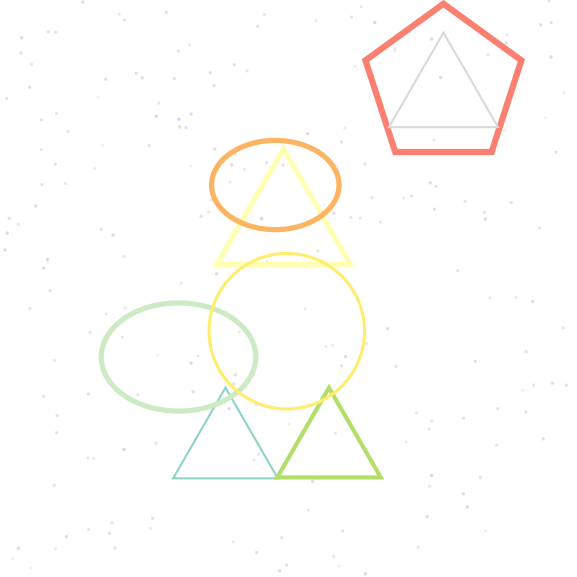[{"shape": "triangle", "thickness": 1, "radius": 0.52, "center": [0.39, 0.223]}, {"shape": "triangle", "thickness": 2.5, "radius": 0.67, "center": [0.491, 0.608]}, {"shape": "pentagon", "thickness": 3, "radius": 0.71, "center": [0.768, 0.851]}, {"shape": "oval", "thickness": 2.5, "radius": 0.55, "center": [0.477, 0.679]}, {"shape": "triangle", "thickness": 2, "radius": 0.52, "center": [0.57, 0.224]}, {"shape": "triangle", "thickness": 1, "radius": 0.55, "center": [0.768, 0.833]}, {"shape": "oval", "thickness": 2.5, "radius": 0.67, "center": [0.309, 0.381]}, {"shape": "circle", "thickness": 1.5, "radius": 0.67, "center": [0.497, 0.426]}]